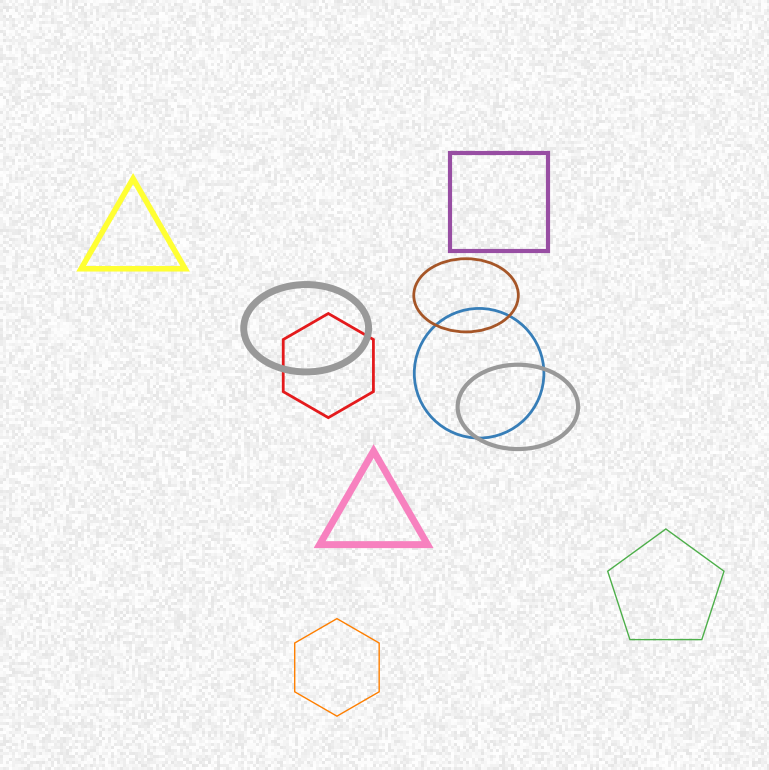[{"shape": "hexagon", "thickness": 1, "radius": 0.34, "center": [0.426, 0.525]}, {"shape": "circle", "thickness": 1, "radius": 0.42, "center": [0.622, 0.515]}, {"shape": "pentagon", "thickness": 0.5, "radius": 0.4, "center": [0.865, 0.234]}, {"shape": "square", "thickness": 1.5, "radius": 0.32, "center": [0.648, 0.738]}, {"shape": "hexagon", "thickness": 0.5, "radius": 0.32, "center": [0.438, 0.133]}, {"shape": "triangle", "thickness": 2, "radius": 0.39, "center": [0.173, 0.69]}, {"shape": "oval", "thickness": 1, "radius": 0.34, "center": [0.605, 0.616]}, {"shape": "triangle", "thickness": 2.5, "radius": 0.4, "center": [0.485, 0.333]}, {"shape": "oval", "thickness": 1.5, "radius": 0.39, "center": [0.673, 0.472]}, {"shape": "oval", "thickness": 2.5, "radius": 0.41, "center": [0.398, 0.574]}]